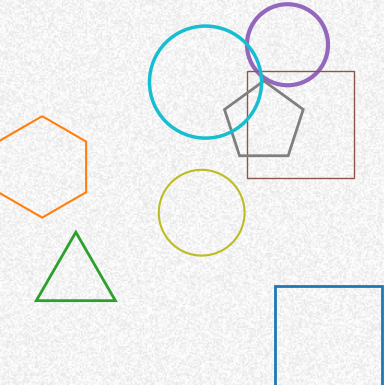[{"shape": "square", "thickness": 2, "radius": 0.69, "center": [0.854, 0.117]}, {"shape": "hexagon", "thickness": 1.5, "radius": 0.66, "center": [0.11, 0.566]}, {"shape": "triangle", "thickness": 2, "radius": 0.59, "center": [0.197, 0.278]}, {"shape": "circle", "thickness": 3, "radius": 0.53, "center": [0.747, 0.884]}, {"shape": "square", "thickness": 1, "radius": 0.7, "center": [0.78, 0.676]}, {"shape": "pentagon", "thickness": 2, "radius": 0.54, "center": [0.685, 0.682]}, {"shape": "circle", "thickness": 1.5, "radius": 0.56, "center": [0.524, 0.448]}, {"shape": "circle", "thickness": 2.5, "radius": 0.73, "center": [0.534, 0.787]}]